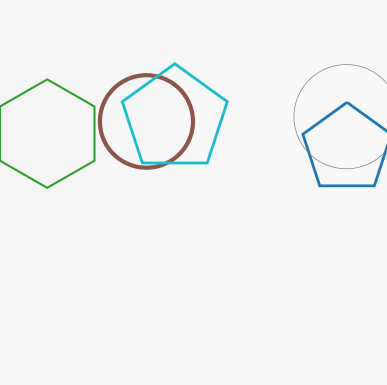[{"shape": "pentagon", "thickness": 2, "radius": 0.6, "center": [0.896, 0.614]}, {"shape": "hexagon", "thickness": 1.5, "radius": 0.7, "center": [0.122, 0.653]}, {"shape": "circle", "thickness": 3, "radius": 0.6, "center": [0.378, 0.685]}, {"shape": "circle", "thickness": 0.5, "radius": 0.68, "center": [0.894, 0.697]}, {"shape": "pentagon", "thickness": 2, "radius": 0.71, "center": [0.451, 0.692]}]